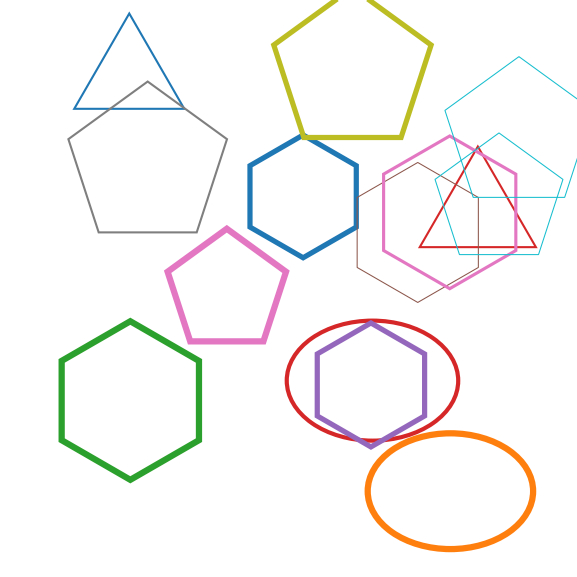[{"shape": "hexagon", "thickness": 2.5, "radius": 0.53, "center": [0.525, 0.659]}, {"shape": "triangle", "thickness": 1, "radius": 0.55, "center": [0.224, 0.866]}, {"shape": "oval", "thickness": 3, "radius": 0.72, "center": [0.78, 0.149]}, {"shape": "hexagon", "thickness": 3, "radius": 0.69, "center": [0.226, 0.306]}, {"shape": "oval", "thickness": 2, "radius": 0.74, "center": [0.645, 0.34]}, {"shape": "triangle", "thickness": 1, "radius": 0.58, "center": [0.827, 0.629]}, {"shape": "hexagon", "thickness": 2.5, "radius": 0.54, "center": [0.642, 0.333]}, {"shape": "hexagon", "thickness": 0.5, "radius": 0.61, "center": [0.723, 0.597]}, {"shape": "hexagon", "thickness": 1.5, "radius": 0.66, "center": [0.779, 0.631]}, {"shape": "pentagon", "thickness": 3, "radius": 0.54, "center": [0.393, 0.495]}, {"shape": "pentagon", "thickness": 1, "radius": 0.72, "center": [0.256, 0.714]}, {"shape": "pentagon", "thickness": 2.5, "radius": 0.72, "center": [0.61, 0.877]}, {"shape": "pentagon", "thickness": 0.5, "radius": 0.58, "center": [0.864, 0.652]}, {"shape": "pentagon", "thickness": 0.5, "radius": 0.67, "center": [0.899, 0.766]}]